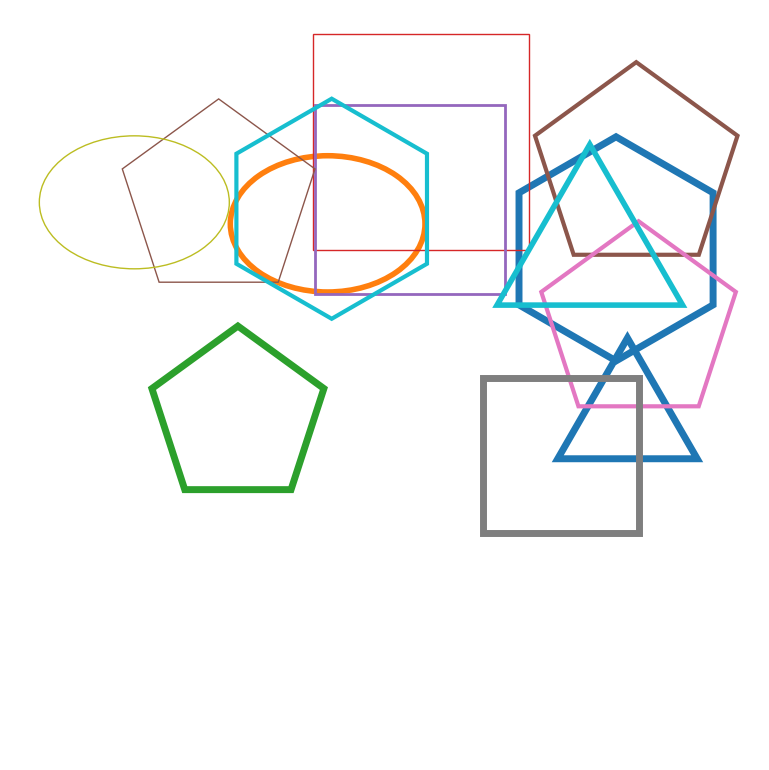[{"shape": "triangle", "thickness": 2.5, "radius": 0.52, "center": [0.815, 0.456]}, {"shape": "hexagon", "thickness": 2.5, "radius": 0.73, "center": [0.8, 0.677]}, {"shape": "oval", "thickness": 2, "radius": 0.63, "center": [0.426, 0.709]}, {"shape": "pentagon", "thickness": 2.5, "radius": 0.59, "center": [0.309, 0.459]}, {"shape": "square", "thickness": 0.5, "radius": 0.7, "center": [0.547, 0.816]}, {"shape": "square", "thickness": 1, "radius": 0.61, "center": [0.532, 0.741]}, {"shape": "pentagon", "thickness": 1.5, "radius": 0.69, "center": [0.826, 0.781]}, {"shape": "pentagon", "thickness": 0.5, "radius": 0.66, "center": [0.284, 0.74]}, {"shape": "pentagon", "thickness": 1.5, "radius": 0.66, "center": [0.829, 0.58]}, {"shape": "square", "thickness": 2.5, "radius": 0.51, "center": [0.728, 0.408]}, {"shape": "oval", "thickness": 0.5, "radius": 0.62, "center": [0.174, 0.737]}, {"shape": "hexagon", "thickness": 1.5, "radius": 0.71, "center": [0.431, 0.729]}, {"shape": "triangle", "thickness": 2, "radius": 0.7, "center": [0.766, 0.673]}]